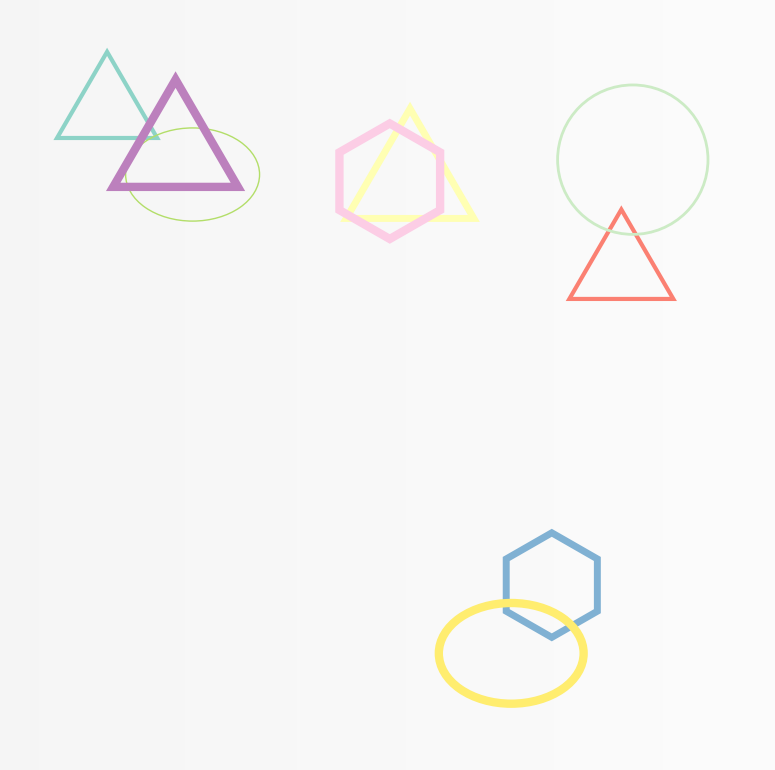[{"shape": "triangle", "thickness": 1.5, "radius": 0.37, "center": [0.138, 0.858]}, {"shape": "triangle", "thickness": 2.5, "radius": 0.48, "center": [0.529, 0.764]}, {"shape": "triangle", "thickness": 1.5, "radius": 0.39, "center": [0.802, 0.65]}, {"shape": "hexagon", "thickness": 2.5, "radius": 0.34, "center": [0.712, 0.24]}, {"shape": "oval", "thickness": 0.5, "radius": 0.43, "center": [0.249, 0.773]}, {"shape": "hexagon", "thickness": 3, "radius": 0.38, "center": [0.503, 0.765]}, {"shape": "triangle", "thickness": 3, "radius": 0.46, "center": [0.227, 0.804]}, {"shape": "circle", "thickness": 1, "radius": 0.49, "center": [0.817, 0.793]}, {"shape": "oval", "thickness": 3, "radius": 0.47, "center": [0.66, 0.151]}]